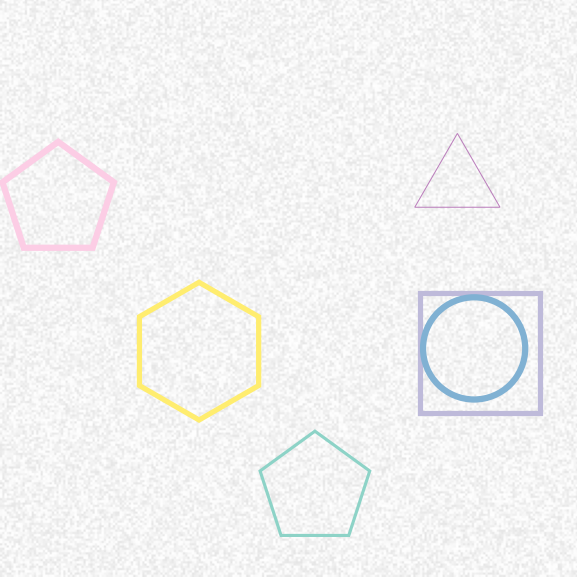[{"shape": "pentagon", "thickness": 1.5, "radius": 0.5, "center": [0.545, 0.153]}, {"shape": "square", "thickness": 2.5, "radius": 0.52, "center": [0.831, 0.388]}, {"shape": "circle", "thickness": 3, "radius": 0.44, "center": [0.821, 0.396]}, {"shape": "pentagon", "thickness": 3, "radius": 0.51, "center": [0.101, 0.652]}, {"shape": "triangle", "thickness": 0.5, "radius": 0.43, "center": [0.792, 0.683]}, {"shape": "hexagon", "thickness": 2.5, "radius": 0.6, "center": [0.345, 0.391]}]